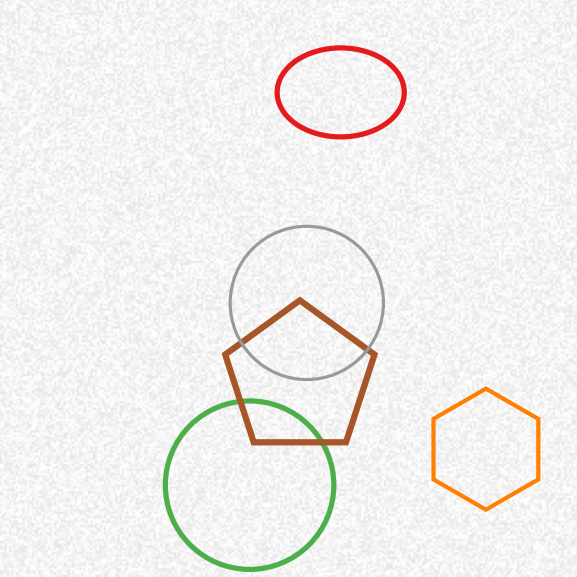[{"shape": "oval", "thickness": 2.5, "radius": 0.55, "center": [0.59, 0.839]}, {"shape": "circle", "thickness": 2.5, "radius": 0.73, "center": [0.432, 0.159]}, {"shape": "hexagon", "thickness": 2, "radius": 0.52, "center": [0.841, 0.221]}, {"shape": "pentagon", "thickness": 3, "radius": 0.68, "center": [0.519, 0.343]}, {"shape": "circle", "thickness": 1.5, "radius": 0.66, "center": [0.531, 0.475]}]